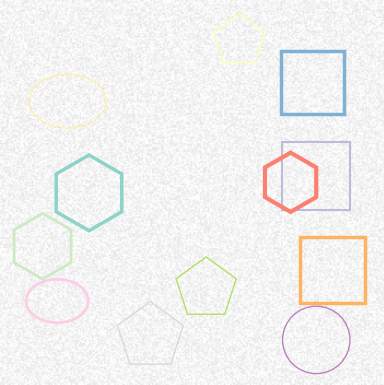[{"shape": "hexagon", "thickness": 2.5, "radius": 0.49, "center": [0.231, 0.499]}, {"shape": "pentagon", "thickness": 1, "radius": 0.35, "center": [0.622, 0.894]}, {"shape": "square", "thickness": 1.5, "radius": 0.44, "center": [0.821, 0.542]}, {"shape": "hexagon", "thickness": 3, "radius": 0.38, "center": [0.755, 0.527]}, {"shape": "square", "thickness": 2.5, "radius": 0.41, "center": [0.811, 0.785]}, {"shape": "square", "thickness": 2.5, "radius": 0.43, "center": [0.864, 0.299]}, {"shape": "pentagon", "thickness": 1, "radius": 0.41, "center": [0.535, 0.25]}, {"shape": "oval", "thickness": 2, "radius": 0.4, "center": [0.148, 0.218]}, {"shape": "pentagon", "thickness": 1, "radius": 0.45, "center": [0.39, 0.127]}, {"shape": "circle", "thickness": 1, "radius": 0.44, "center": [0.821, 0.117]}, {"shape": "hexagon", "thickness": 2, "radius": 0.43, "center": [0.111, 0.361]}, {"shape": "oval", "thickness": 0.5, "radius": 0.5, "center": [0.176, 0.737]}]